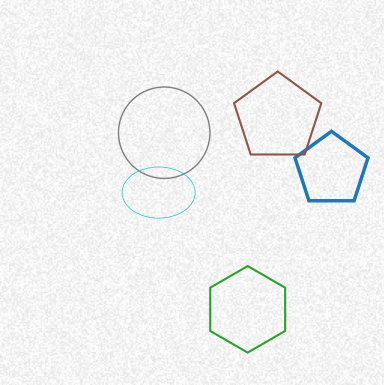[{"shape": "pentagon", "thickness": 2.5, "radius": 0.5, "center": [0.861, 0.559]}, {"shape": "hexagon", "thickness": 1.5, "radius": 0.56, "center": [0.643, 0.197]}, {"shape": "pentagon", "thickness": 1.5, "radius": 0.6, "center": [0.721, 0.695]}, {"shape": "circle", "thickness": 1, "radius": 0.59, "center": [0.427, 0.655]}, {"shape": "oval", "thickness": 0.5, "radius": 0.47, "center": [0.412, 0.5]}]